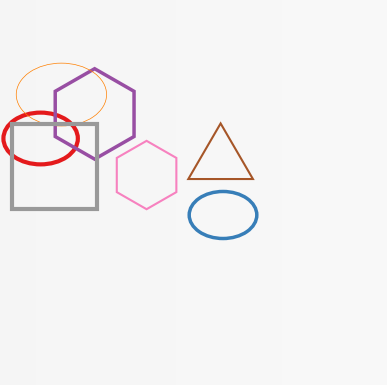[{"shape": "oval", "thickness": 3, "radius": 0.48, "center": [0.105, 0.64]}, {"shape": "oval", "thickness": 2.5, "radius": 0.44, "center": [0.576, 0.442]}, {"shape": "hexagon", "thickness": 2.5, "radius": 0.59, "center": [0.244, 0.704]}, {"shape": "oval", "thickness": 0.5, "radius": 0.58, "center": [0.158, 0.754]}, {"shape": "triangle", "thickness": 1.5, "radius": 0.48, "center": [0.569, 0.583]}, {"shape": "hexagon", "thickness": 1.5, "radius": 0.44, "center": [0.378, 0.545]}, {"shape": "square", "thickness": 3, "radius": 0.55, "center": [0.14, 0.568]}]